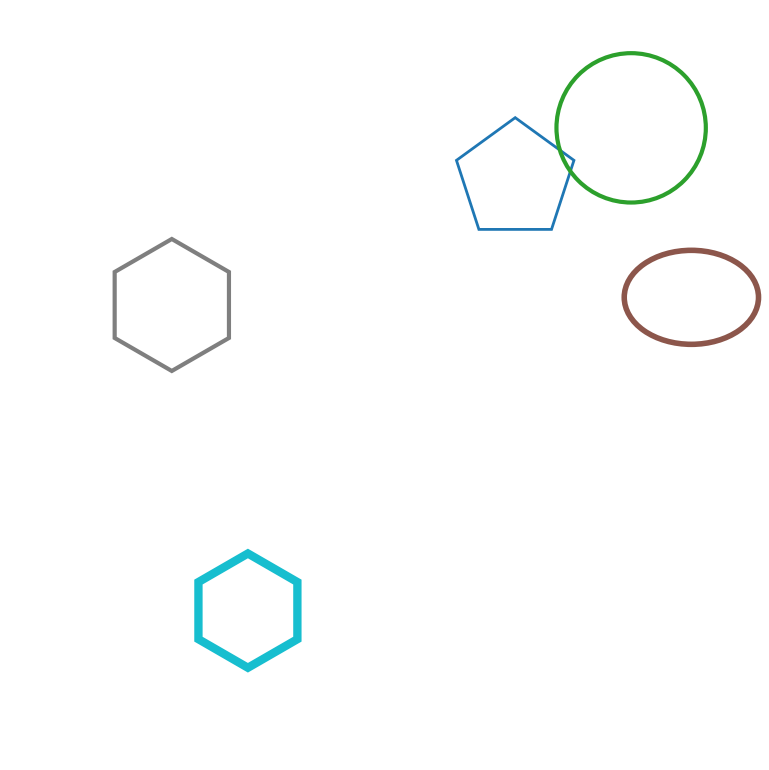[{"shape": "pentagon", "thickness": 1, "radius": 0.4, "center": [0.669, 0.767]}, {"shape": "circle", "thickness": 1.5, "radius": 0.48, "center": [0.82, 0.834]}, {"shape": "oval", "thickness": 2, "radius": 0.44, "center": [0.898, 0.614]}, {"shape": "hexagon", "thickness": 1.5, "radius": 0.43, "center": [0.223, 0.604]}, {"shape": "hexagon", "thickness": 3, "radius": 0.37, "center": [0.322, 0.207]}]